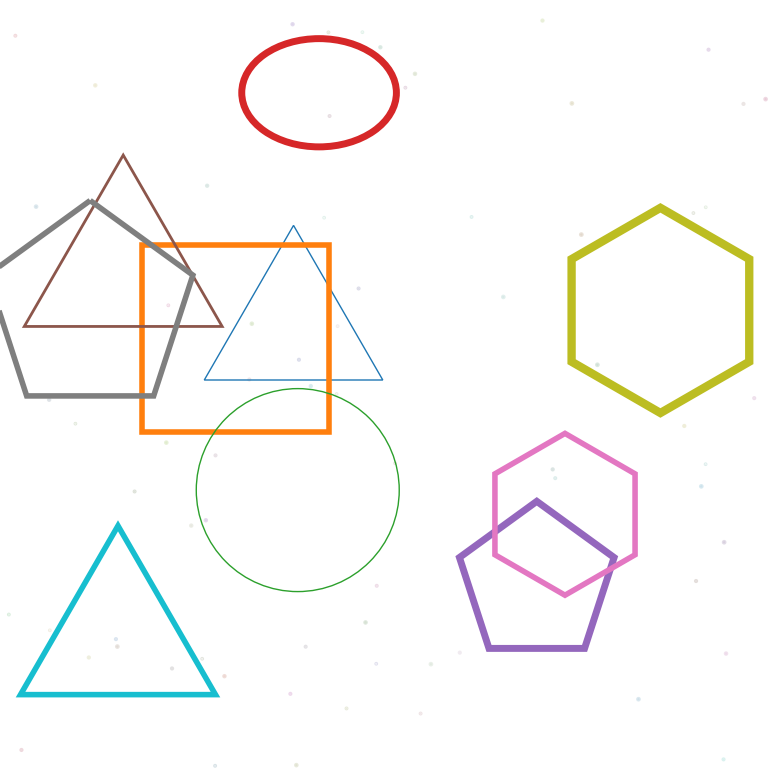[{"shape": "triangle", "thickness": 0.5, "radius": 0.67, "center": [0.381, 0.573]}, {"shape": "square", "thickness": 2, "radius": 0.61, "center": [0.306, 0.561]}, {"shape": "circle", "thickness": 0.5, "radius": 0.66, "center": [0.387, 0.364]}, {"shape": "oval", "thickness": 2.5, "radius": 0.5, "center": [0.414, 0.88]}, {"shape": "pentagon", "thickness": 2.5, "radius": 0.53, "center": [0.697, 0.243]}, {"shape": "triangle", "thickness": 1, "radius": 0.74, "center": [0.16, 0.65]}, {"shape": "hexagon", "thickness": 2, "radius": 0.53, "center": [0.734, 0.332]}, {"shape": "pentagon", "thickness": 2, "radius": 0.7, "center": [0.117, 0.599]}, {"shape": "hexagon", "thickness": 3, "radius": 0.67, "center": [0.858, 0.597]}, {"shape": "triangle", "thickness": 2, "radius": 0.73, "center": [0.153, 0.171]}]